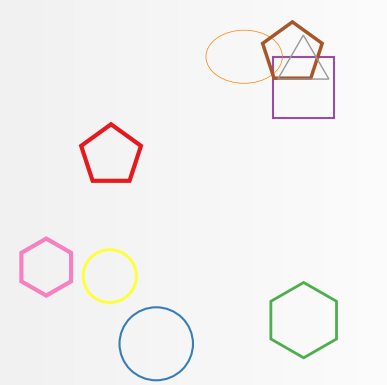[{"shape": "pentagon", "thickness": 3, "radius": 0.41, "center": [0.287, 0.596]}, {"shape": "circle", "thickness": 1.5, "radius": 0.47, "center": [0.403, 0.107]}, {"shape": "hexagon", "thickness": 2, "radius": 0.49, "center": [0.784, 0.168]}, {"shape": "square", "thickness": 1.5, "radius": 0.39, "center": [0.784, 0.773]}, {"shape": "oval", "thickness": 0.5, "radius": 0.49, "center": [0.63, 0.853]}, {"shape": "circle", "thickness": 2, "radius": 0.34, "center": [0.283, 0.283]}, {"shape": "pentagon", "thickness": 2.5, "radius": 0.4, "center": [0.755, 0.862]}, {"shape": "hexagon", "thickness": 3, "radius": 0.37, "center": [0.119, 0.306]}, {"shape": "triangle", "thickness": 1, "radius": 0.38, "center": [0.783, 0.833]}]